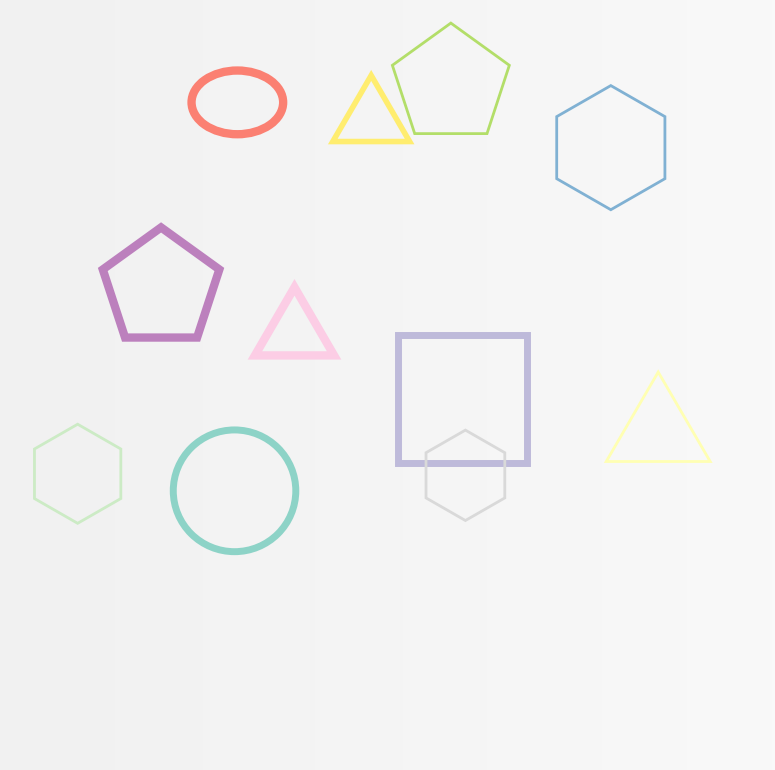[{"shape": "circle", "thickness": 2.5, "radius": 0.4, "center": [0.303, 0.363]}, {"shape": "triangle", "thickness": 1, "radius": 0.39, "center": [0.849, 0.439]}, {"shape": "square", "thickness": 2.5, "radius": 0.42, "center": [0.597, 0.482]}, {"shape": "oval", "thickness": 3, "radius": 0.3, "center": [0.306, 0.867]}, {"shape": "hexagon", "thickness": 1, "radius": 0.4, "center": [0.788, 0.808]}, {"shape": "pentagon", "thickness": 1, "radius": 0.4, "center": [0.582, 0.891]}, {"shape": "triangle", "thickness": 3, "radius": 0.29, "center": [0.38, 0.568]}, {"shape": "hexagon", "thickness": 1, "radius": 0.29, "center": [0.601, 0.383]}, {"shape": "pentagon", "thickness": 3, "radius": 0.4, "center": [0.208, 0.626]}, {"shape": "hexagon", "thickness": 1, "radius": 0.32, "center": [0.1, 0.385]}, {"shape": "triangle", "thickness": 2, "radius": 0.29, "center": [0.479, 0.845]}]